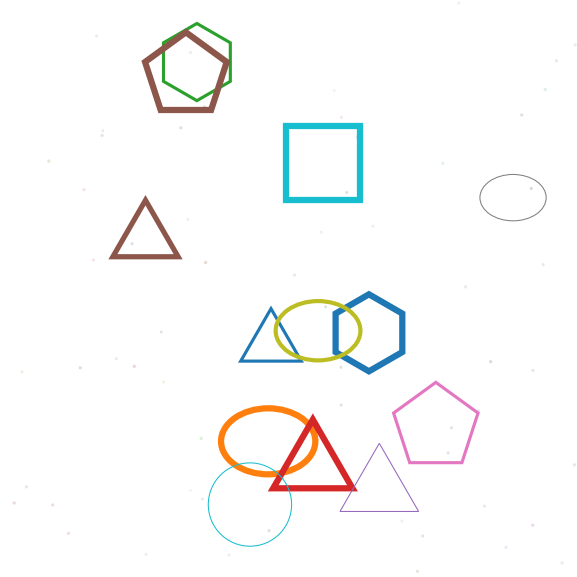[{"shape": "hexagon", "thickness": 3, "radius": 0.33, "center": [0.639, 0.423]}, {"shape": "triangle", "thickness": 1.5, "radius": 0.3, "center": [0.469, 0.404]}, {"shape": "oval", "thickness": 3, "radius": 0.41, "center": [0.464, 0.235]}, {"shape": "hexagon", "thickness": 1.5, "radius": 0.33, "center": [0.341, 0.892]}, {"shape": "triangle", "thickness": 3, "radius": 0.4, "center": [0.542, 0.193]}, {"shape": "triangle", "thickness": 0.5, "radius": 0.39, "center": [0.657, 0.153]}, {"shape": "triangle", "thickness": 2.5, "radius": 0.33, "center": [0.252, 0.587]}, {"shape": "pentagon", "thickness": 3, "radius": 0.37, "center": [0.322, 0.869]}, {"shape": "pentagon", "thickness": 1.5, "radius": 0.38, "center": [0.755, 0.26]}, {"shape": "oval", "thickness": 0.5, "radius": 0.29, "center": [0.888, 0.657]}, {"shape": "oval", "thickness": 2, "radius": 0.37, "center": [0.551, 0.426]}, {"shape": "square", "thickness": 3, "radius": 0.32, "center": [0.56, 0.716]}, {"shape": "circle", "thickness": 0.5, "radius": 0.36, "center": [0.433, 0.125]}]